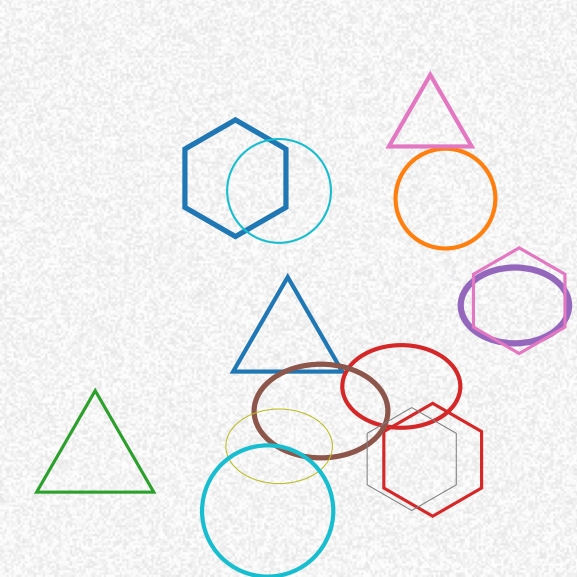[{"shape": "hexagon", "thickness": 2.5, "radius": 0.5, "center": [0.408, 0.691]}, {"shape": "triangle", "thickness": 2, "radius": 0.55, "center": [0.498, 0.41]}, {"shape": "circle", "thickness": 2, "radius": 0.43, "center": [0.771, 0.655]}, {"shape": "triangle", "thickness": 1.5, "radius": 0.59, "center": [0.165, 0.205]}, {"shape": "hexagon", "thickness": 1.5, "radius": 0.49, "center": [0.749, 0.203]}, {"shape": "oval", "thickness": 2, "radius": 0.51, "center": [0.695, 0.33]}, {"shape": "oval", "thickness": 3, "radius": 0.47, "center": [0.892, 0.47]}, {"shape": "oval", "thickness": 2.5, "radius": 0.58, "center": [0.556, 0.287]}, {"shape": "hexagon", "thickness": 1.5, "radius": 0.46, "center": [0.899, 0.478]}, {"shape": "triangle", "thickness": 2, "radius": 0.41, "center": [0.745, 0.787]}, {"shape": "hexagon", "thickness": 0.5, "radius": 0.45, "center": [0.713, 0.204]}, {"shape": "oval", "thickness": 0.5, "radius": 0.46, "center": [0.483, 0.226]}, {"shape": "circle", "thickness": 1, "radius": 0.45, "center": [0.483, 0.668]}, {"shape": "circle", "thickness": 2, "radius": 0.57, "center": [0.463, 0.114]}]